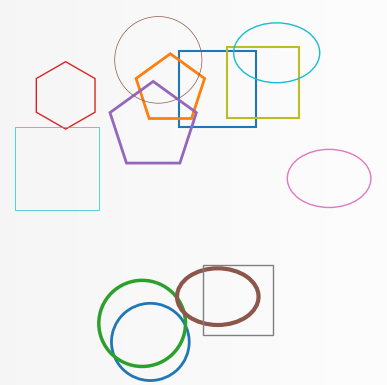[{"shape": "square", "thickness": 1.5, "radius": 0.5, "center": [0.561, 0.769]}, {"shape": "circle", "thickness": 2, "radius": 0.5, "center": [0.388, 0.112]}, {"shape": "pentagon", "thickness": 2, "radius": 0.46, "center": [0.44, 0.767]}, {"shape": "circle", "thickness": 2.5, "radius": 0.56, "center": [0.367, 0.16]}, {"shape": "hexagon", "thickness": 1, "radius": 0.44, "center": [0.169, 0.752]}, {"shape": "pentagon", "thickness": 2, "radius": 0.59, "center": [0.395, 0.671]}, {"shape": "circle", "thickness": 0.5, "radius": 0.56, "center": [0.409, 0.844]}, {"shape": "oval", "thickness": 3, "radius": 0.53, "center": [0.562, 0.229]}, {"shape": "oval", "thickness": 1, "radius": 0.54, "center": [0.849, 0.537]}, {"shape": "square", "thickness": 1, "radius": 0.45, "center": [0.614, 0.221]}, {"shape": "square", "thickness": 1.5, "radius": 0.46, "center": [0.679, 0.786]}, {"shape": "square", "thickness": 0.5, "radius": 0.54, "center": [0.148, 0.562]}, {"shape": "oval", "thickness": 1, "radius": 0.56, "center": [0.714, 0.863]}]